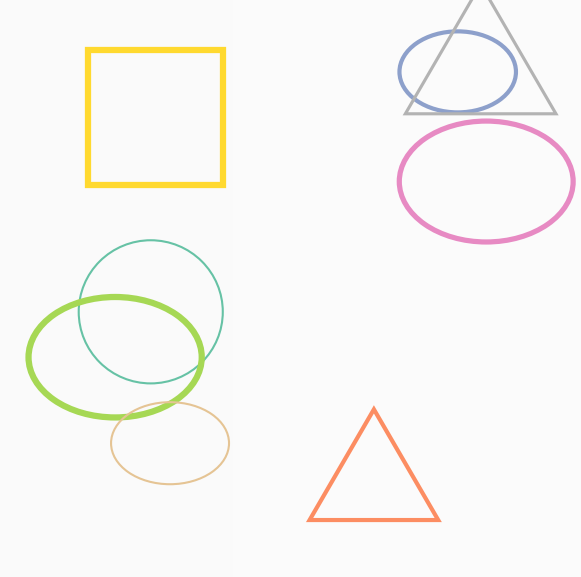[{"shape": "circle", "thickness": 1, "radius": 0.62, "center": [0.259, 0.459]}, {"shape": "triangle", "thickness": 2, "radius": 0.64, "center": [0.643, 0.163]}, {"shape": "oval", "thickness": 2, "radius": 0.5, "center": [0.787, 0.875]}, {"shape": "oval", "thickness": 2.5, "radius": 0.75, "center": [0.837, 0.685]}, {"shape": "oval", "thickness": 3, "radius": 0.74, "center": [0.198, 0.381]}, {"shape": "square", "thickness": 3, "radius": 0.58, "center": [0.268, 0.796]}, {"shape": "oval", "thickness": 1, "radius": 0.51, "center": [0.293, 0.232]}, {"shape": "triangle", "thickness": 1.5, "radius": 0.75, "center": [0.827, 0.877]}]